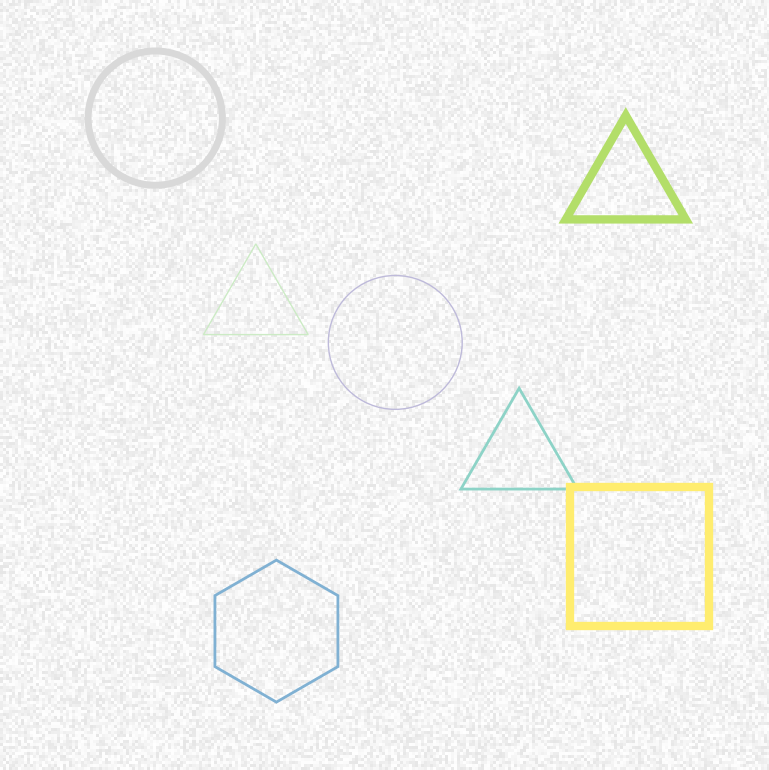[{"shape": "triangle", "thickness": 1, "radius": 0.44, "center": [0.674, 0.409]}, {"shape": "circle", "thickness": 0.5, "radius": 0.43, "center": [0.513, 0.555]}, {"shape": "hexagon", "thickness": 1, "radius": 0.46, "center": [0.359, 0.18]}, {"shape": "triangle", "thickness": 3, "radius": 0.45, "center": [0.813, 0.76]}, {"shape": "circle", "thickness": 2.5, "radius": 0.44, "center": [0.202, 0.847]}, {"shape": "triangle", "thickness": 0.5, "radius": 0.39, "center": [0.332, 0.605]}, {"shape": "square", "thickness": 3, "radius": 0.45, "center": [0.83, 0.278]}]